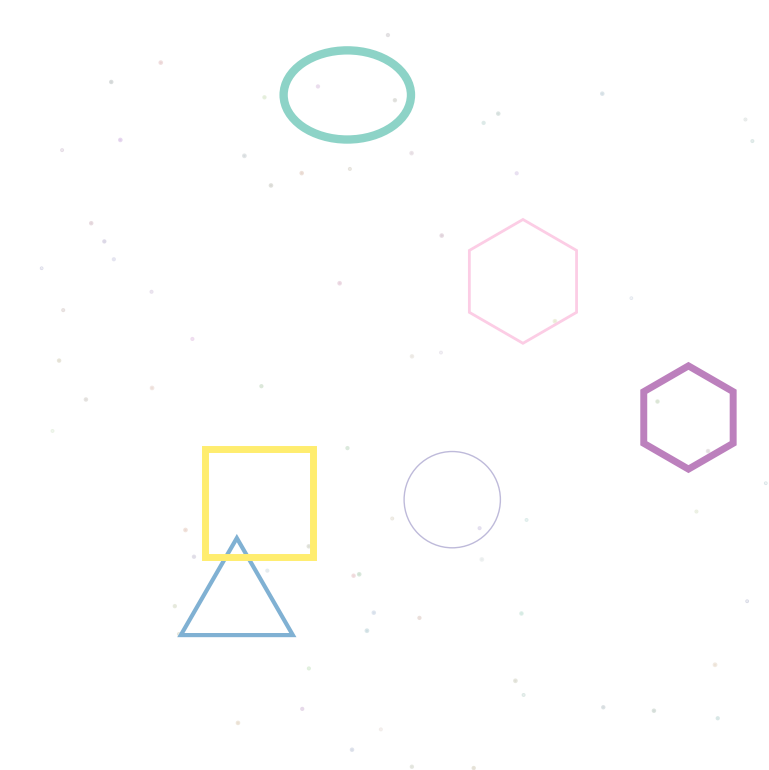[{"shape": "oval", "thickness": 3, "radius": 0.41, "center": [0.451, 0.877]}, {"shape": "circle", "thickness": 0.5, "radius": 0.31, "center": [0.587, 0.351]}, {"shape": "triangle", "thickness": 1.5, "radius": 0.42, "center": [0.308, 0.217]}, {"shape": "hexagon", "thickness": 1, "radius": 0.4, "center": [0.679, 0.635]}, {"shape": "hexagon", "thickness": 2.5, "radius": 0.34, "center": [0.894, 0.458]}, {"shape": "square", "thickness": 2.5, "radius": 0.35, "center": [0.336, 0.347]}]